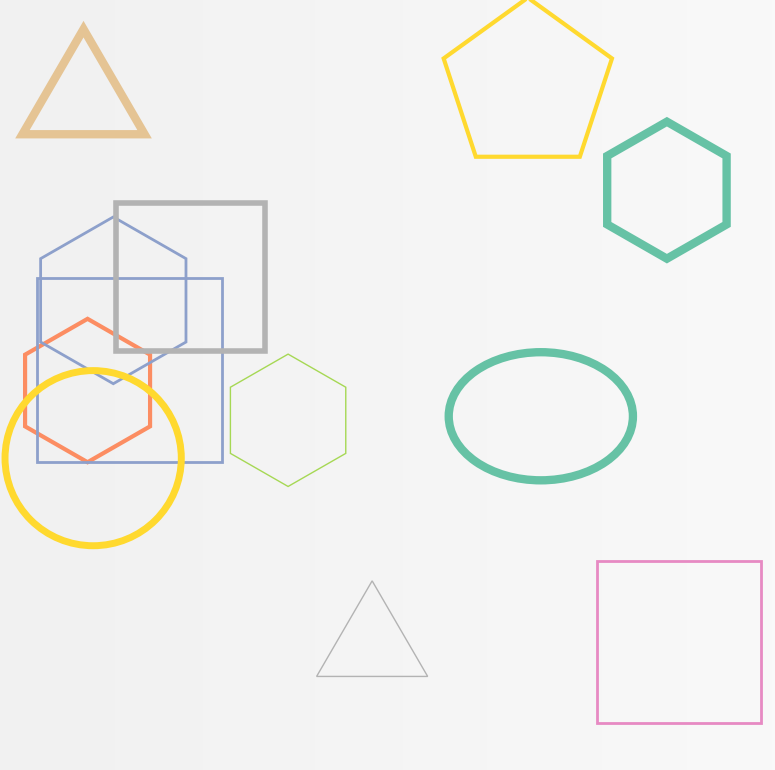[{"shape": "oval", "thickness": 3, "radius": 0.59, "center": [0.698, 0.459]}, {"shape": "hexagon", "thickness": 3, "radius": 0.44, "center": [0.861, 0.753]}, {"shape": "hexagon", "thickness": 1.5, "radius": 0.47, "center": [0.113, 0.493]}, {"shape": "square", "thickness": 1, "radius": 0.6, "center": [0.167, 0.519]}, {"shape": "hexagon", "thickness": 1, "radius": 0.54, "center": [0.146, 0.61]}, {"shape": "square", "thickness": 1, "radius": 0.53, "center": [0.876, 0.166]}, {"shape": "hexagon", "thickness": 0.5, "radius": 0.43, "center": [0.372, 0.454]}, {"shape": "circle", "thickness": 2.5, "radius": 0.57, "center": [0.12, 0.405]}, {"shape": "pentagon", "thickness": 1.5, "radius": 0.57, "center": [0.681, 0.889]}, {"shape": "triangle", "thickness": 3, "radius": 0.45, "center": [0.108, 0.871]}, {"shape": "square", "thickness": 2, "radius": 0.48, "center": [0.246, 0.64]}, {"shape": "triangle", "thickness": 0.5, "radius": 0.41, "center": [0.48, 0.163]}]